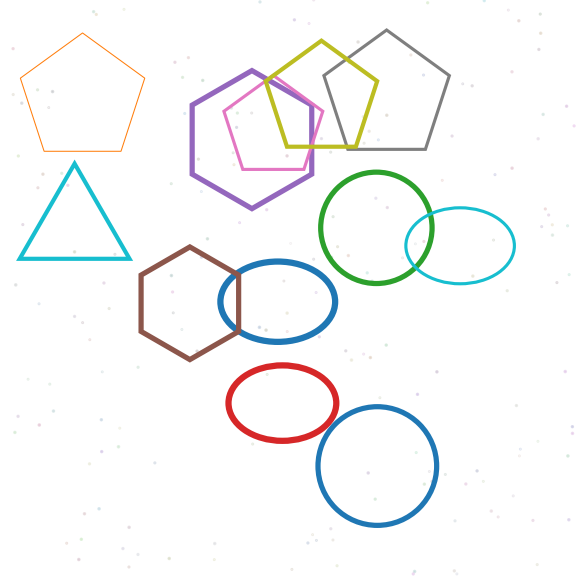[{"shape": "circle", "thickness": 2.5, "radius": 0.51, "center": [0.653, 0.192]}, {"shape": "oval", "thickness": 3, "radius": 0.5, "center": [0.481, 0.477]}, {"shape": "pentagon", "thickness": 0.5, "radius": 0.57, "center": [0.143, 0.829]}, {"shape": "circle", "thickness": 2.5, "radius": 0.48, "center": [0.652, 0.605]}, {"shape": "oval", "thickness": 3, "radius": 0.47, "center": [0.489, 0.301]}, {"shape": "hexagon", "thickness": 2.5, "radius": 0.6, "center": [0.436, 0.757]}, {"shape": "hexagon", "thickness": 2.5, "radius": 0.49, "center": [0.329, 0.474]}, {"shape": "pentagon", "thickness": 1.5, "radius": 0.45, "center": [0.473, 0.779]}, {"shape": "pentagon", "thickness": 1.5, "radius": 0.57, "center": [0.669, 0.833]}, {"shape": "pentagon", "thickness": 2, "radius": 0.51, "center": [0.557, 0.827]}, {"shape": "oval", "thickness": 1.5, "radius": 0.47, "center": [0.797, 0.574]}, {"shape": "triangle", "thickness": 2, "radius": 0.55, "center": [0.129, 0.606]}]